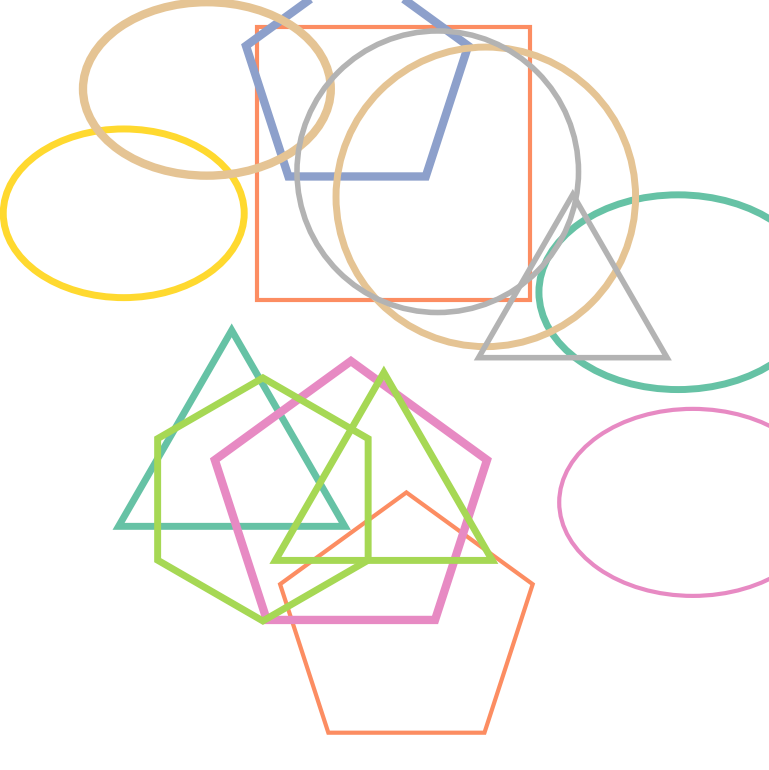[{"shape": "oval", "thickness": 2.5, "radius": 0.9, "center": [0.881, 0.621]}, {"shape": "triangle", "thickness": 2.5, "radius": 0.85, "center": [0.301, 0.401]}, {"shape": "square", "thickness": 1.5, "radius": 0.88, "center": [0.511, 0.788]}, {"shape": "pentagon", "thickness": 1.5, "radius": 0.86, "center": [0.528, 0.188]}, {"shape": "pentagon", "thickness": 3, "radius": 0.76, "center": [0.464, 0.894]}, {"shape": "oval", "thickness": 1.5, "radius": 0.87, "center": [0.9, 0.348]}, {"shape": "pentagon", "thickness": 3, "radius": 0.93, "center": [0.456, 0.345]}, {"shape": "hexagon", "thickness": 2.5, "radius": 0.79, "center": [0.341, 0.351]}, {"shape": "triangle", "thickness": 2.5, "radius": 0.81, "center": [0.499, 0.354]}, {"shape": "oval", "thickness": 2.5, "radius": 0.78, "center": [0.161, 0.723]}, {"shape": "oval", "thickness": 3, "radius": 0.8, "center": [0.269, 0.885]}, {"shape": "circle", "thickness": 2.5, "radius": 0.97, "center": [0.631, 0.744]}, {"shape": "circle", "thickness": 2, "radius": 0.91, "center": [0.569, 0.777]}, {"shape": "triangle", "thickness": 2, "radius": 0.71, "center": [0.744, 0.606]}]